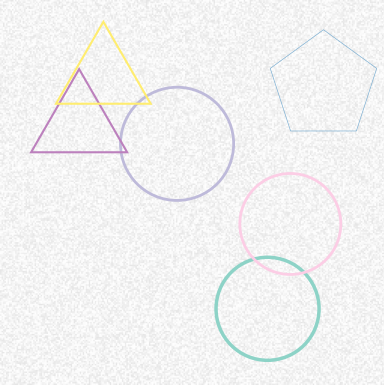[{"shape": "circle", "thickness": 2.5, "radius": 0.67, "center": [0.695, 0.198]}, {"shape": "circle", "thickness": 2, "radius": 0.73, "center": [0.46, 0.626]}, {"shape": "pentagon", "thickness": 0.5, "radius": 0.73, "center": [0.84, 0.777]}, {"shape": "circle", "thickness": 2, "radius": 0.66, "center": [0.754, 0.418]}, {"shape": "triangle", "thickness": 1.5, "radius": 0.72, "center": [0.206, 0.676]}, {"shape": "triangle", "thickness": 1.5, "radius": 0.71, "center": [0.269, 0.802]}]